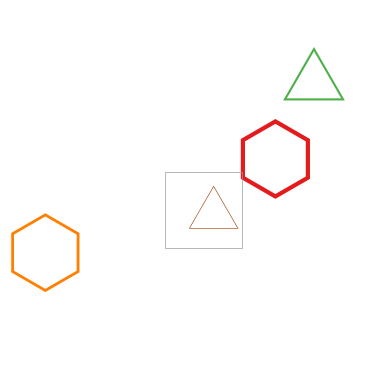[{"shape": "hexagon", "thickness": 3, "radius": 0.49, "center": [0.715, 0.587]}, {"shape": "triangle", "thickness": 1.5, "radius": 0.44, "center": [0.816, 0.785]}, {"shape": "hexagon", "thickness": 2, "radius": 0.49, "center": [0.118, 0.344]}, {"shape": "triangle", "thickness": 0.5, "radius": 0.36, "center": [0.555, 0.443]}, {"shape": "square", "thickness": 0.5, "radius": 0.5, "center": [0.528, 0.454]}]